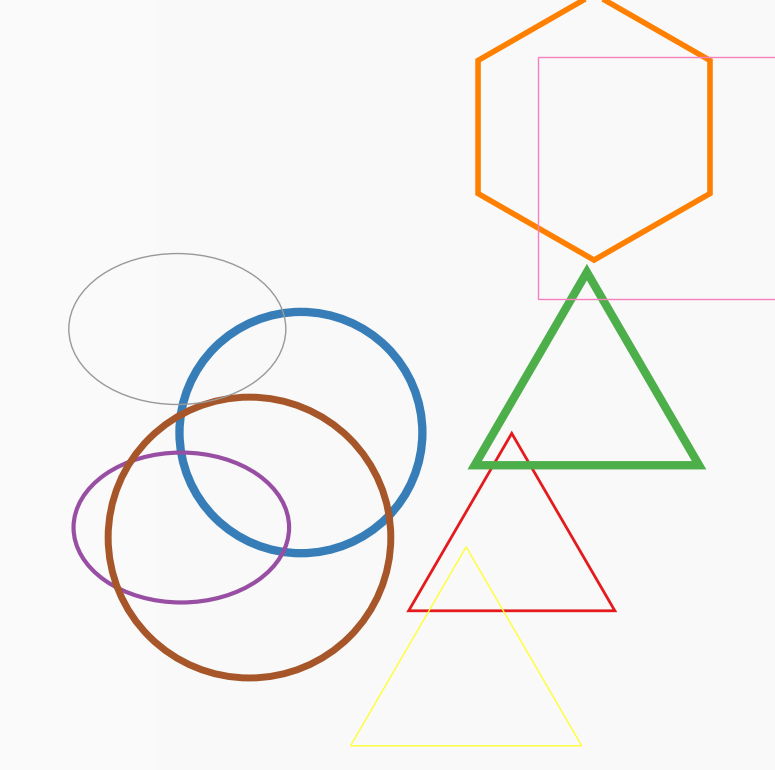[{"shape": "triangle", "thickness": 1, "radius": 0.77, "center": [0.66, 0.284]}, {"shape": "circle", "thickness": 3, "radius": 0.78, "center": [0.388, 0.438]}, {"shape": "triangle", "thickness": 3, "radius": 0.84, "center": [0.757, 0.479]}, {"shape": "oval", "thickness": 1.5, "radius": 0.7, "center": [0.234, 0.315]}, {"shape": "hexagon", "thickness": 2, "radius": 0.86, "center": [0.766, 0.835]}, {"shape": "triangle", "thickness": 0.5, "radius": 0.86, "center": [0.601, 0.118]}, {"shape": "circle", "thickness": 2.5, "radius": 0.91, "center": [0.322, 0.302]}, {"shape": "square", "thickness": 0.5, "radius": 0.78, "center": [0.852, 0.769]}, {"shape": "oval", "thickness": 0.5, "radius": 0.7, "center": [0.229, 0.573]}]